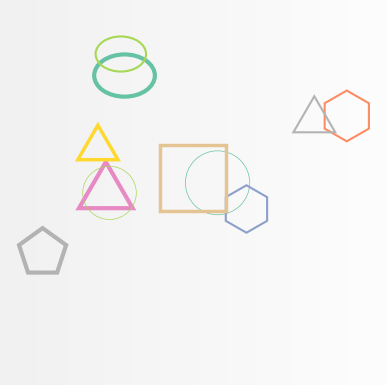[{"shape": "circle", "thickness": 0.5, "radius": 0.42, "center": [0.561, 0.525]}, {"shape": "oval", "thickness": 3, "radius": 0.39, "center": [0.321, 0.804]}, {"shape": "hexagon", "thickness": 1.5, "radius": 0.33, "center": [0.895, 0.699]}, {"shape": "hexagon", "thickness": 1.5, "radius": 0.31, "center": [0.636, 0.457]}, {"shape": "triangle", "thickness": 3, "radius": 0.4, "center": [0.273, 0.499]}, {"shape": "circle", "thickness": 0.5, "radius": 0.35, "center": [0.283, 0.499]}, {"shape": "oval", "thickness": 1.5, "radius": 0.33, "center": [0.312, 0.86]}, {"shape": "triangle", "thickness": 2.5, "radius": 0.3, "center": [0.253, 0.615]}, {"shape": "square", "thickness": 2.5, "radius": 0.43, "center": [0.497, 0.537]}, {"shape": "triangle", "thickness": 1.5, "radius": 0.31, "center": [0.811, 0.688]}, {"shape": "pentagon", "thickness": 3, "radius": 0.32, "center": [0.11, 0.344]}]